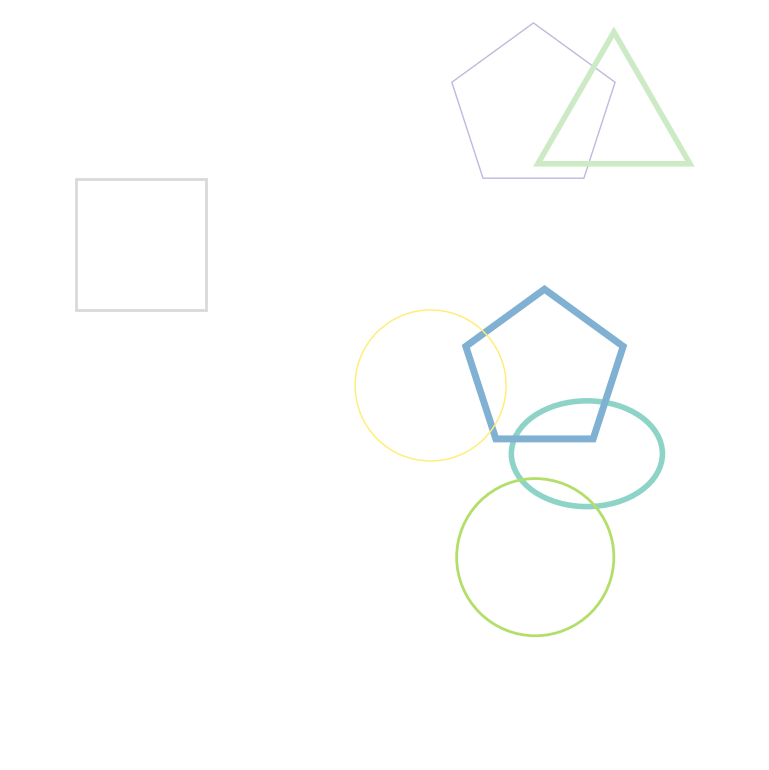[{"shape": "oval", "thickness": 2, "radius": 0.49, "center": [0.762, 0.411]}, {"shape": "pentagon", "thickness": 0.5, "radius": 0.56, "center": [0.693, 0.859]}, {"shape": "pentagon", "thickness": 2.5, "radius": 0.54, "center": [0.707, 0.517]}, {"shape": "circle", "thickness": 1, "radius": 0.51, "center": [0.695, 0.276]}, {"shape": "square", "thickness": 1, "radius": 0.42, "center": [0.183, 0.682]}, {"shape": "triangle", "thickness": 2, "radius": 0.57, "center": [0.797, 0.844]}, {"shape": "circle", "thickness": 0.5, "radius": 0.49, "center": [0.559, 0.499]}]